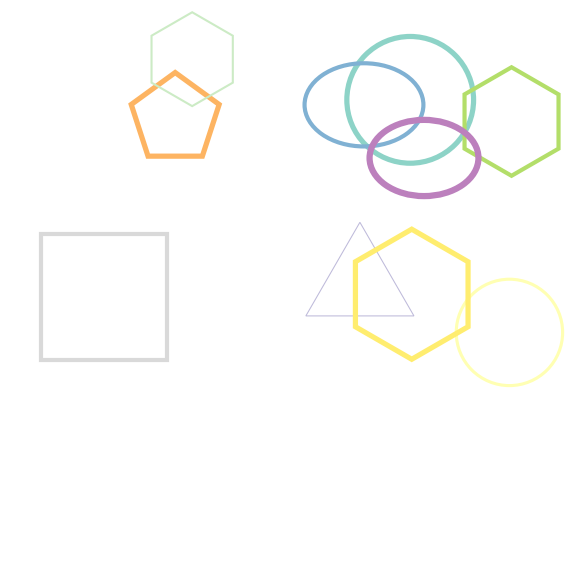[{"shape": "circle", "thickness": 2.5, "radius": 0.55, "center": [0.71, 0.826]}, {"shape": "circle", "thickness": 1.5, "radius": 0.46, "center": [0.882, 0.424]}, {"shape": "triangle", "thickness": 0.5, "radius": 0.54, "center": [0.623, 0.506]}, {"shape": "oval", "thickness": 2, "radius": 0.51, "center": [0.63, 0.818]}, {"shape": "pentagon", "thickness": 2.5, "radius": 0.4, "center": [0.303, 0.793]}, {"shape": "hexagon", "thickness": 2, "radius": 0.47, "center": [0.886, 0.789]}, {"shape": "square", "thickness": 2, "radius": 0.54, "center": [0.18, 0.485]}, {"shape": "oval", "thickness": 3, "radius": 0.47, "center": [0.734, 0.726]}, {"shape": "hexagon", "thickness": 1, "radius": 0.41, "center": [0.333, 0.897]}, {"shape": "hexagon", "thickness": 2.5, "radius": 0.56, "center": [0.713, 0.49]}]